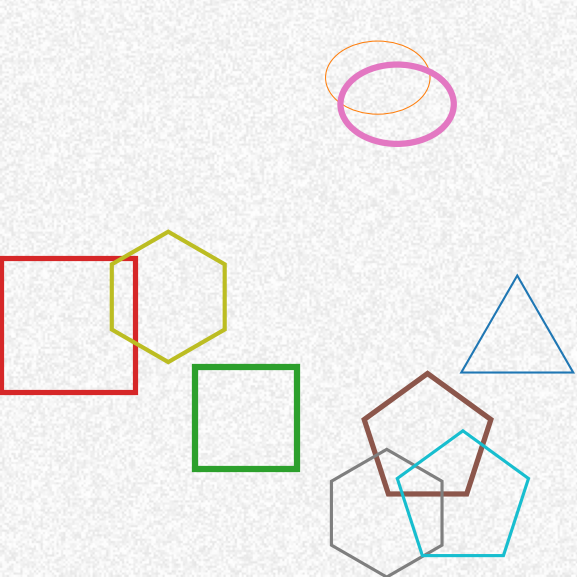[{"shape": "triangle", "thickness": 1, "radius": 0.56, "center": [0.896, 0.41]}, {"shape": "oval", "thickness": 0.5, "radius": 0.45, "center": [0.654, 0.865]}, {"shape": "square", "thickness": 3, "radius": 0.44, "center": [0.426, 0.276]}, {"shape": "square", "thickness": 2.5, "radius": 0.58, "center": [0.119, 0.436]}, {"shape": "pentagon", "thickness": 2.5, "radius": 0.58, "center": [0.74, 0.237]}, {"shape": "oval", "thickness": 3, "radius": 0.49, "center": [0.688, 0.819]}, {"shape": "hexagon", "thickness": 1.5, "radius": 0.55, "center": [0.67, 0.11]}, {"shape": "hexagon", "thickness": 2, "radius": 0.56, "center": [0.291, 0.485]}, {"shape": "pentagon", "thickness": 1.5, "radius": 0.6, "center": [0.802, 0.134]}]